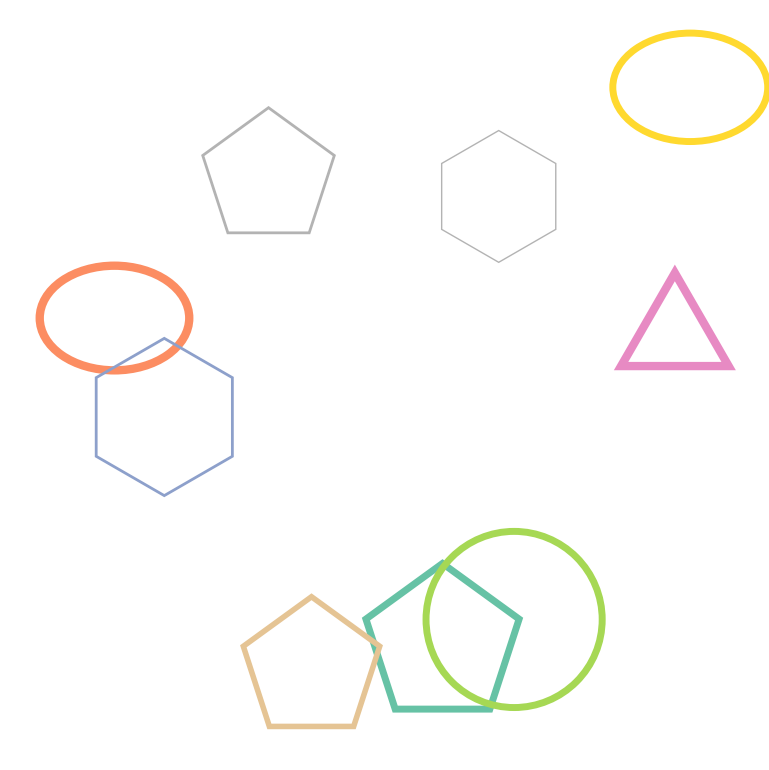[{"shape": "pentagon", "thickness": 2.5, "radius": 0.52, "center": [0.575, 0.164]}, {"shape": "oval", "thickness": 3, "radius": 0.49, "center": [0.149, 0.587]}, {"shape": "hexagon", "thickness": 1, "radius": 0.51, "center": [0.213, 0.458]}, {"shape": "triangle", "thickness": 3, "radius": 0.4, "center": [0.876, 0.565]}, {"shape": "circle", "thickness": 2.5, "radius": 0.57, "center": [0.668, 0.195]}, {"shape": "oval", "thickness": 2.5, "radius": 0.5, "center": [0.896, 0.887]}, {"shape": "pentagon", "thickness": 2, "radius": 0.47, "center": [0.405, 0.132]}, {"shape": "pentagon", "thickness": 1, "radius": 0.45, "center": [0.349, 0.77]}, {"shape": "hexagon", "thickness": 0.5, "radius": 0.43, "center": [0.648, 0.745]}]